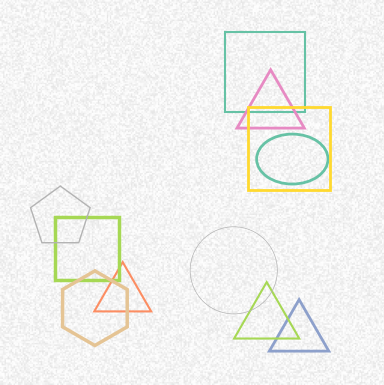[{"shape": "oval", "thickness": 2, "radius": 0.46, "center": [0.759, 0.587]}, {"shape": "square", "thickness": 1.5, "radius": 0.52, "center": [0.688, 0.813]}, {"shape": "triangle", "thickness": 1.5, "radius": 0.43, "center": [0.319, 0.234]}, {"shape": "triangle", "thickness": 2, "radius": 0.45, "center": [0.777, 0.133]}, {"shape": "triangle", "thickness": 2, "radius": 0.5, "center": [0.703, 0.718]}, {"shape": "triangle", "thickness": 1.5, "radius": 0.49, "center": [0.693, 0.17]}, {"shape": "square", "thickness": 2.5, "radius": 0.41, "center": [0.226, 0.354]}, {"shape": "square", "thickness": 2, "radius": 0.53, "center": [0.75, 0.614]}, {"shape": "hexagon", "thickness": 2.5, "radius": 0.48, "center": [0.246, 0.2]}, {"shape": "pentagon", "thickness": 1, "radius": 0.41, "center": [0.157, 0.435]}, {"shape": "circle", "thickness": 0.5, "radius": 0.57, "center": [0.607, 0.298]}]